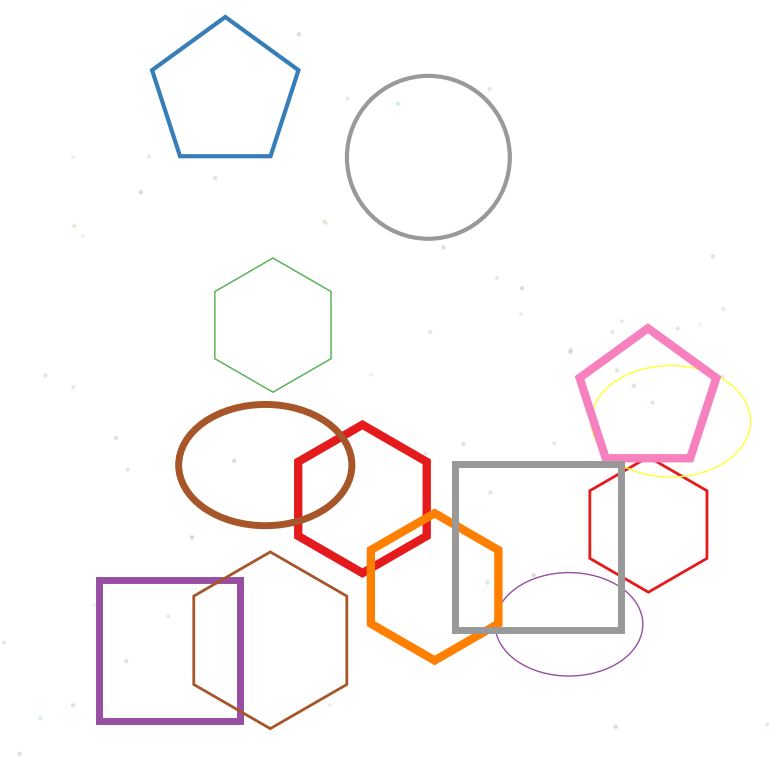[{"shape": "hexagon", "thickness": 1, "radius": 0.44, "center": [0.842, 0.319]}, {"shape": "hexagon", "thickness": 3, "radius": 0.48, "center": [0.471, 0.352]}, {"shape": "pentagon", "thickness": 1.5, "radius": 0.5, "center": [0.293, 0.878]}, {"shape": "hexagon", "thickness": 0.5, "radius": 0.44, "center": [0.354, 0.578]}, {"shape": "oval", "thickness": 0.5, "radius": 0.48, "center": [0.739, 0.189]}, {"shape": "square", "thickness": 2.5, "radius": 0.46, "center": [0.22, 0.155]}, {"shape": "hexagon", "thickness": 3, "radius": 0.48, "center": [0.564, 0.238]}, {"shape": "oval", "thickness": 0.5, "radius": 0.52, "center": [0.871, 0.453]}, {"shape": "hexagon", "thickness": 1, "radius": 0.57, "center": [0.351, 0.168]}, {"shape": "oval", "thickness": 2.5, "radius": 0.56, "center": [0.345, 0.396]}, {"shape": "pentagon", "thickness": 3, "radius": 0.47, "center": [0.841, 0.48]}, {"shape": "circle", "thickness": 1.5, "radius": 0.53, "center": [0.556, 0.796]}, {"shape": "square", "thickness": 2.5, "radius": 0.54, "center": [0.699, 0.29]}]